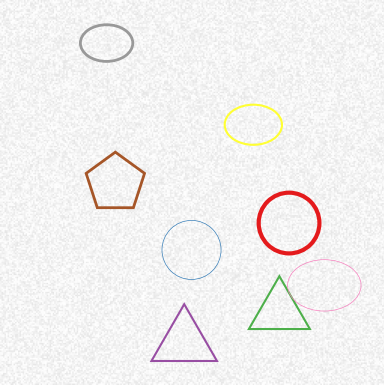[{"shape": "circle", "thickness": 3, "radius": 0.39, "center": [0.751, 0.421]}, {"shape": "circle", "thickness": 0.5, "radius": 0.38, "center": [0.497, 0.351]}, {"shape": "triangle", "thickness": 1.5, "radius": 0.46, "center": [0.726, 0.191]}, {"shape": "triangle", "thickness": 1.5, "radius": 0.49, "center": [0.479, 0.112]}, {"shape": "oval", "thickness": 1.5, "radius": 0.37, "center": [0.658, 0.676]}, {"shape": "pentagon", "thickness": 2, "radius": 0.4, "center": [0.3, 0.525]}, {"shape": "oval", "thickness": 0.5, "radius": 0.48, "center": [0.842, 0.259]}, {"shape": "oval", "thickness": 2, "radius": 0.34, "center": [0.277, 0.888]}]